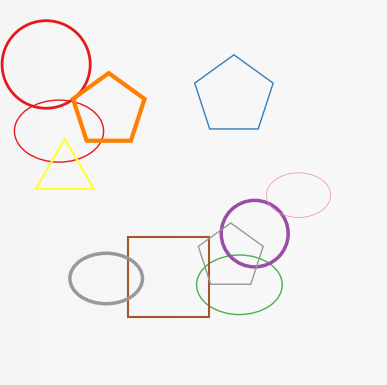[{"shape": "oval", "thickness": 1, "radius": 0.58, "center": [0.152, 0.659]}, {"shape": "circle", "thickness": 2, "radius": 0.57, "center": [0.119, 0.833]}, {"shape": "pentagon", "thickness": 1, "radius": 0.53, "center": [0.604, 0.751]}, {"shape": "oval", "thickness": 1, "radius": 0.55, "center": [0.618, 0.26]}, {"shape": "circle", "thickness": 2.5, "radius": 0.43, "center": [0.657, 0.393]}, {"shape": "pentagon", "thickness": 3, "radius": 0.49, "center": [0.281, 0.713]}, {"shape": "triangle", "thickness": 1.5, "radius": 0.43, "center": [0.167, 0.553]}, {"shape": "square", "thickness": 1.5, "radius": 0.52, "center": [0.435, 0.281]}, {"shape": "oval", "thickness": 0.5, "radius": 0.41, "center": [0.77, 0.493]}, {"shape": "oval", "thickness": 2.5, "radius": 0.47, "center": [0.274, 0.277]}, {"shape": "pentagon", "thickness": 1, "radius": 0.44, "center": [0.595, 0.333]}]